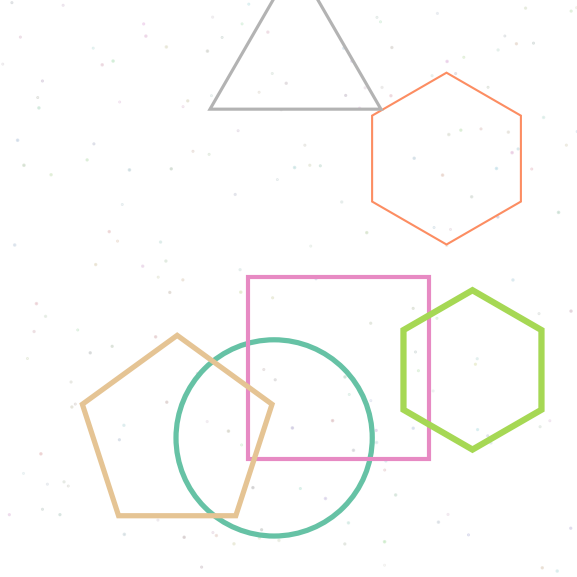[{"shape": "circle", "thickness": 2.5, "radius": 0.85, "center": [0.475, 0.241]}, {"shape": "hexagon", "thickness": 1, "radius": 0.74, "center": [0.773, 0.724]}, {"shape": "square", "thickness": 2, "radius": 0.79, "center": [0.586, 0.362]}, {"shape": "hexagon", "thickness": 3, "radius": 0.69, "center": [0.818, 0.359]}, {"shape": "pentagon", "thickness": 2.5, "radius": 0.86, "center": [0.307, 0.246]}, {"shape": "triangle", "thickness": 1.5, "radius": 0.85, "center": [0.512, 0.896]}]